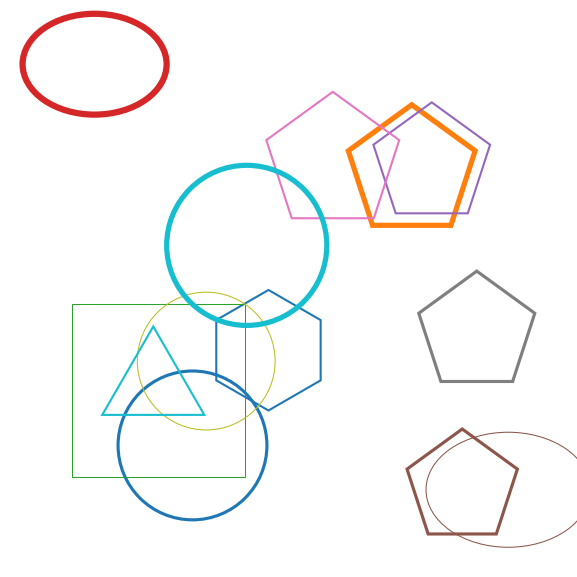[{"shape": "circle", "thickness": 1.5, "radius": 0.64, "center": [0.333, 0.228]}, {"shape": "hexagon", "thickness": 1, "radius": 0.52, "center": [0.465, 0.393]}, {"shape": "pentagon", "thickness": 2.5, "radius": 0.58, "center": [0.713, 0.702]}, {"shape": "square", "thickness": 0.5, "radius": 0.75, "center": [0.275, 0.323]}, {"shape": "oval", "thickness": 3, "radius": 0.62, "center": [0.164, 0.888]}, {"shape": "pentagon", "thickness": 1, "radius": 0.53, "center": [0.748, 0.716]}, {"shape": "pentagon", "thickness": 1.5, "radius": 0.5, "center": [0.8, 0.156]}, {"shape": "oval", "thickness": 0.5, "radius": 0.71, "center": [0.88, 0.151]}, {"shape": "pentagon", "thickness": 1, "radius": 0.6, "center": [0.576, 0.719]}, {"shape": "pentagon", "thickness": 1.5, "radius": 0.53, "center": [0.826, 0.424]}, {"shape": "circle", "thickness": 0.5, "radius": 0.6, "center": [0.357, 0.374]}, {"shape": "circle", "thickness": 2.5, "radius": 0.69, "center": [0.427, 0.574]}, {"shape": "triangle", "thickness": 1, "radius": 0.51, "center": [0.265, 0.332]}]